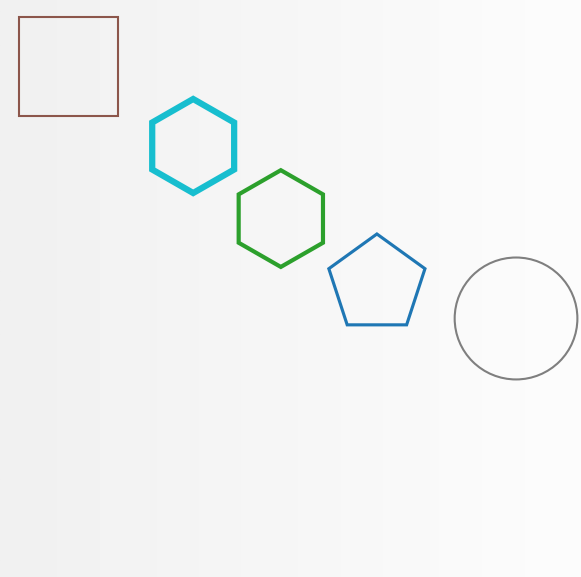[{"shape": "pentagon", "thickness": 1.5, "radius": 0.43, "center": [0.648, 0.507]}, {"shape": "hexagon", "thickness": 2, "radius": 0.42, "center": [0.483, 0.621]}, {"shape": "square", "thickness": 1, "radius": 0.43, "center": [0.118, 0.884]}, {"shape": "circle", "thickness": 1, "radius": 0.53, "center": [0.888, 0.448]}, {"shape": "hexagon", "thickness": 3, "radius": 0.41, "center": [0.332, 0.746]}]